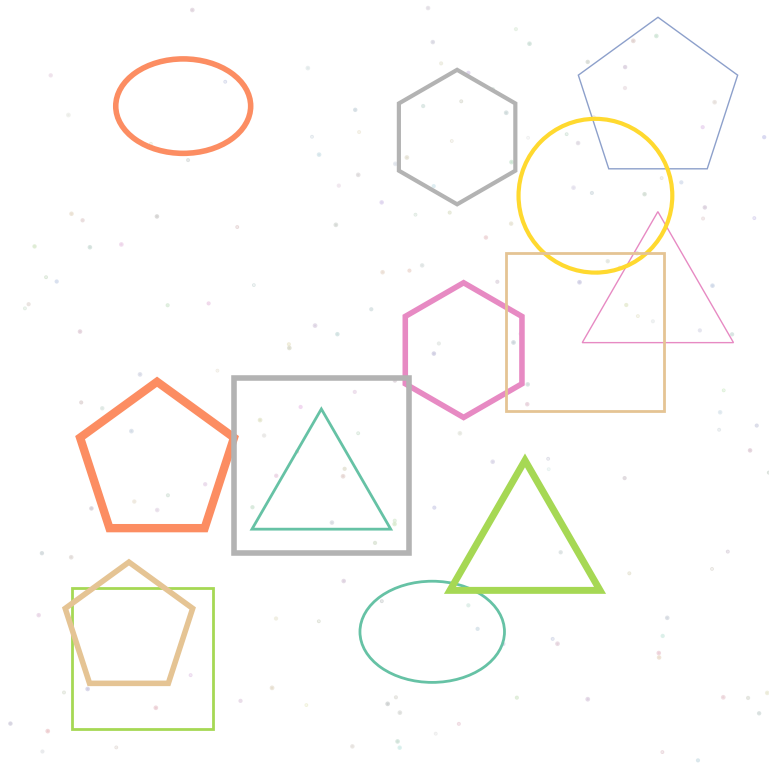[{"shape": "triangle", "thickness": 1, "radius": 0.52, "center": [0.417, 0.365]}, {"shape": "oval", "thickness": 1, "radius": 0.47, "center": [0.561, 0.179]}, {"shape": "oval", "thickness": 2, "radius": 0.44, "center": [0.238, 0.862]}, {"shape": "pentagon", "thickness": 3, "radius": 0.53, "center": [0.204, 0.399]}, {"shape": "pentagon", "thickness": 0.5, "radius": 0.54, "center": [0.855, 0.869]}, {"shape": "triangle", "thickness": 0.5, "radius": 0.57, "center": [0.854, 0.612]}, {"shape": "hexagon", "thickness": 2, "radius": 0.44, "center": [0.602, 0.545]}, {"shape": "square", "thickness": 1, "radius": 0.46, "center": [0.185, 0.145]}, {"shape": "triangle", "thickness": 2.5, "radius": 0.56, "center": [0.682, 0.29]}, {"shape": "circle", "thickness": 1.5, "radius": 0.5, "center": [0.773, 0.746]}, {"shape": "pentagon", "thickness": 2, "radius": 0.44, "center": [0.167, 0.183]}, {"shape": "square", "thickness": 1, "radius": 0.51, "center": [0.759, 0.569]}, {"shape": "hexagon", "thickness": 1.5, "radius": 0.44, "center": [0.594, 0.822]}, {"shape": "square", "thickness": 2, "radius": 0.57, "center": [0.418, 0.395]}]